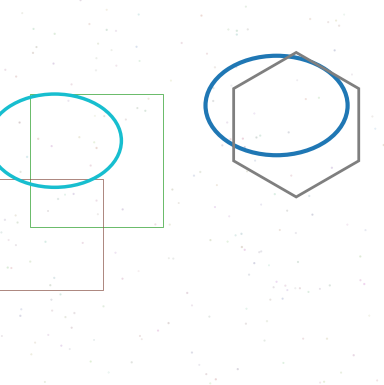[{"shape": "oval", "thickness": 3, "radius": 0.92, "center": [0.718, 0.726]}, {"shape": "square", "thickness": 0.5, "radius": 0.87, "center": [0.25, 0.582]}, {"shape": "square", "thickness": 0.5, "radius": 0.72, "center": [0.124, 0.39]}, {"shape": "hexagon", "thickness": 2, "radius": 0.94, "center": [0.769, 0.676]}, {"shape": "oval", "thickness": 2.5, "radius": 0.87, "center": [0.142, 0.635]}]